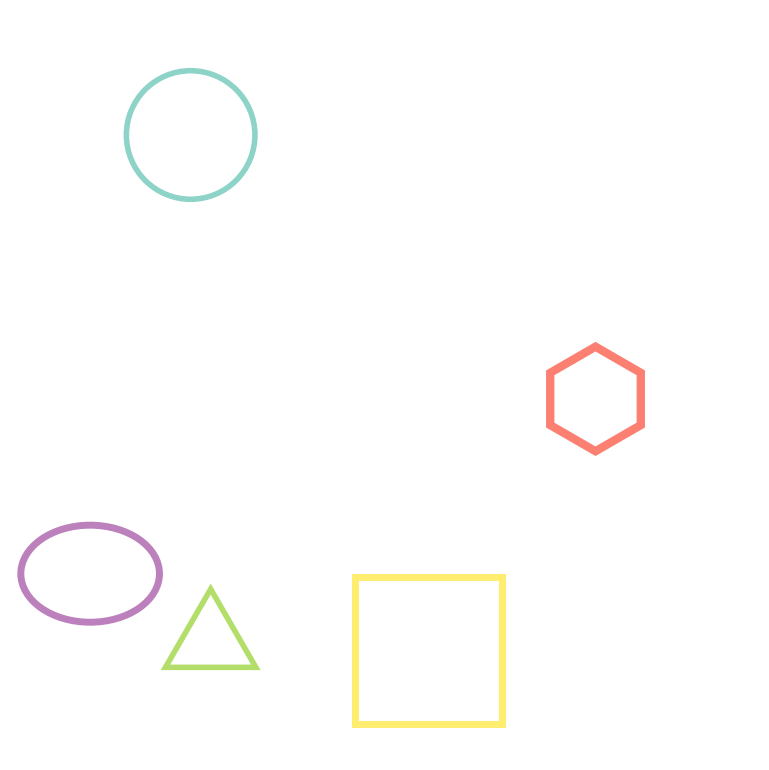[{"shape": "circle", "thickness": 2, "radius": 0.42, "center": [0.248, 0.825]}, {"shape": "hexagon", "thickness": 3, "radius": 0.34, "center": [0.773, 0.482]}, {"shape": "triangle", "thickness": 2, "radius": 0.34, "center": [0.274, 0.167]}, {"shape": "oval", "thickness": 2.5, "radius": 0.45, "center": [0.117, 0.255]}, {"shape": "square", "thickness": 2.5, "radius": 0.48, "center": [0.557, 0.155]}]